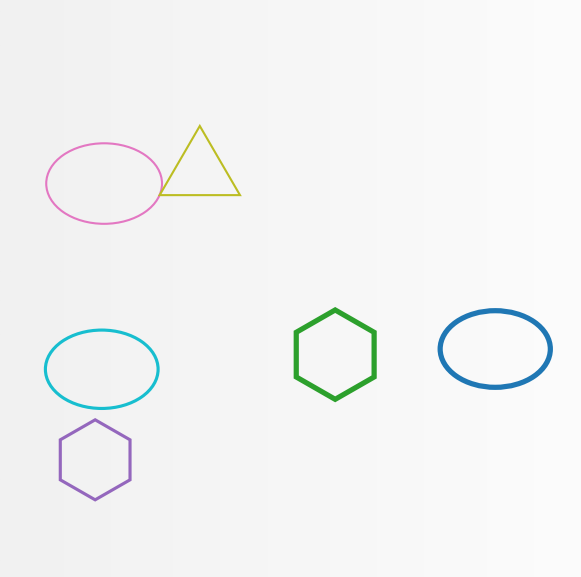[{"shape": "oval", "thickness": 2.5, "radius": 0.47, "center": [0.852, 0.395]}, {"shape": "hexagon", "thickness": 2.5, "radius": 0.39, "center": [0.577, 0.385]}, {"shape": "hexagon", "thickness": 1.5, "radius": 0.35, "center": [0.164, 0.203]}, {"shape": "oval", "thickness": 1, "radius": 0.5, "center": [0.179, 0.681]}, {"shape": "triangle", "thickness": 1, "radius": 0.4, "center": [0.344, 0.701]}, {"shape": "oval", "thickness": 1.5, "radius": 0.48, "center": [0.175, 0.36]}]